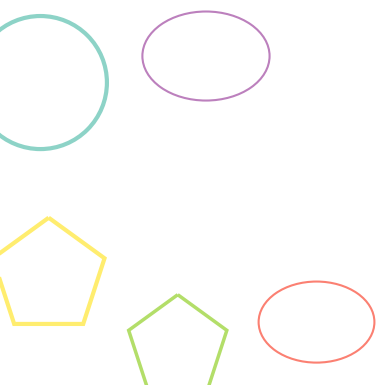[{"shape": "circle", "thickness": 3, "radius": 0.86, "center": [0.105, 0.786]}, {"shape": "oval", "thickness": 1.5, "radius": 0.75, "center": [0.822, 0.163]}, {"shape": "pentagon", "thickness": 2.5, "radius": 0.67, "center": [0.462, 0.101]}, {"shape": "oval", "thickness": 1.5, "radius": 0.83, "center": [0.535, 0.854]}, {"shape": "pentagon", "thickness": 3, "radius": 0.76, "center": [0.126, 0.282]}]